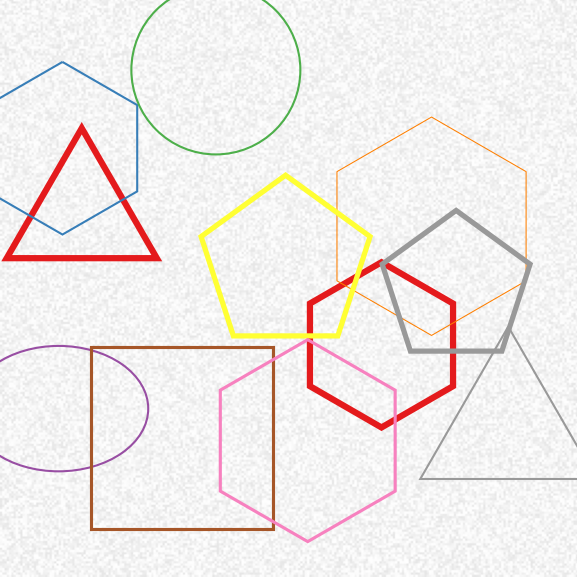[{"shape": "hexagon", "thickness": 3, "radius": 0.72, "center": [0.661, 0.402]}, {"shape": "triangle", "thickness": 3, "radius": 0.75, "center": [0.142, 0.627]}, {"shape": "hexagon", "thickness": 1, "radius": 0.75, "center": [0.108, 0.742]}, {"shape": "circle", "thickness": 1, "radius": 0.73, "center": [0.374, 0.878]}, {"shape": "oval", "thickness": 1, "radius": 0.78, "center": [0.102, 0.292]}, {"shape": "hexagon", "thickness": 0.5, "radius": 0.95, "center": [0.747, 0.607]}, {"shape": "pentagon", "thickness": 2.5, "radius": 0.77, "center": [0.495, 0.542]}, {"shape": "square", "thickness": 1.5, "radius": 0.79, "center": [0.316, 0.241]}, {"shape": "hexagon", "thickness": 1.5, "radius": 0.87, "center": [0.533, 0.236]}, {"shape": "pentagon", "thickness": 2.5, "radius": 0.67, "center": [0.79, 0.5]}, {"shape": "triangle", "thickness": 1, "radius": 0.88, "center": [0.88, 0.258]}]